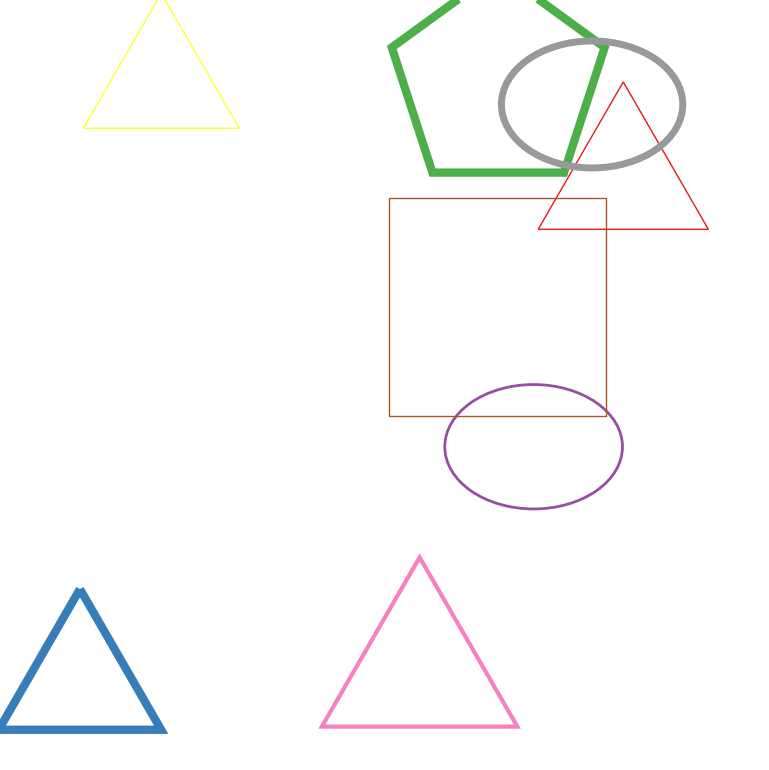[{"shape": "triangle", "thickness": 0.5, "radius": 0.64, "center": [0.809, 0.766]}, {"shape": "triangle", "thickness": 3, "radius": 0.61, "center": [0.104, 0.113]}, {"shape": "pentagon", "thickness": 3, "radius": 0.73, "center": [0.647, 0.893]}, {"shape": "oval", "thickness": 1, "radius": 0.58, "center": [0.693, 0.42]}, {"shape": "triangle", "thickness": 0.5, "radius": 0.58, "center": [0.209, 0.892]}, {"shape": "square", "thickness": 0.5, "radius": 0.71, "center": [0.646, 0.601]}, {"shape": "triangle", "thickness": 1.5, "radius": 0.73, "center": [0.545, 0.13]}, {"shape": "oval", "thickness": 2.5, "radius": 0.59, "center": [0.769, 0.864]}]